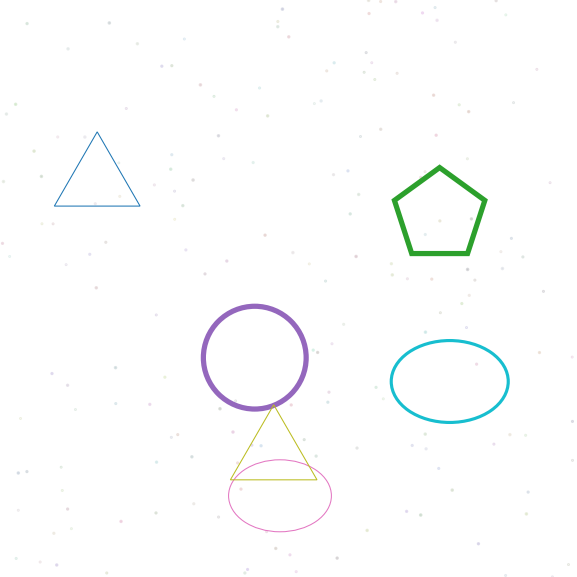[{"shape": "triangle", "thickness": 0.5, "radius": 0.43, "center": [0.168, 0.685]}, {"shape": "pentagon", "thickness": 2.5, "radius": 0.41, "center": [0.761, 0.627]}, {"shape": "circle", "thickness": 2.5, "radius": 0.44, "center": [0.441, 0.38]}, {"shape": "oval", "thickness": 0.5, "radius": 0.45, "center": [0.485, 0.141]}, {"shape": "triangle", "thickness": 0.5, "radius": 0.43, "center": [0.474, 0.212]}, {"shape": "oval", "thickness": 1.5, "radius": 0.51, "center": [0.779, 0.339]}]